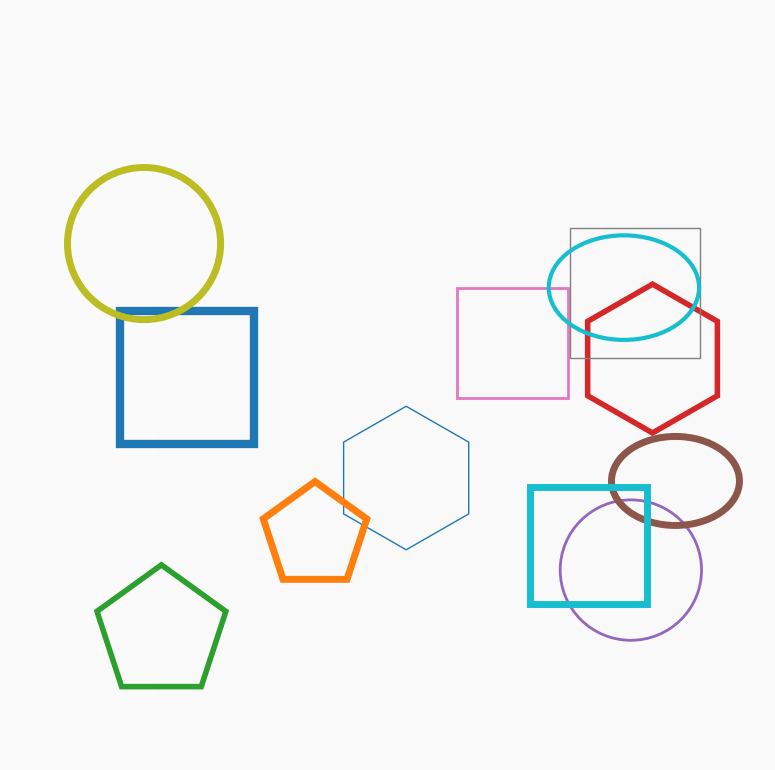[{"shape": "square", "thickness": 3, "radius": 0.43, "center": [0.241, 0.509]}, {"shape": "hexagon", "thickness": 0.5, "radius": 0.47, "center": [0.524, 0.379]}, {"shape": "pentagon", "thickness": 2.5, "radius": 0.35, "center": [0.406, 0.304]}, {"shape": "pentagon", "thickness": 2, "radius": 0.44, "center": [0.208, 0.179]}, {"shape": "hexagon", "thickness": 2, "radius": 0.48, "center": [0.842, 0.534]}, {"shape": "circle", "thickness": 1, "radius": 0.46, "center": [0.814, 0.26]}, {"shape": "oval", "thickness": 2.5, "radius": 0.41, "center": [0.872, 0.375]}, {"shape": "square", "thickness": 1, "radius": 0.36, "center": [0.661, 0.554]}, {"shape": "square", "thickness": 0.5, "radius": 0.42, "center": [0.819, 0.619]}, {"shape": "circle", "thickness": 2.5, "radius": 0.49, "center": [0.186, 0.684]}, {"shape": "square", "thickness": 2.5, "radius": 0.38, "center": [0.76, 0.292]}, {"shape": "oval", "thickness": 1.5, "radius": 0.48, "center": [0.805, 0.626]}]